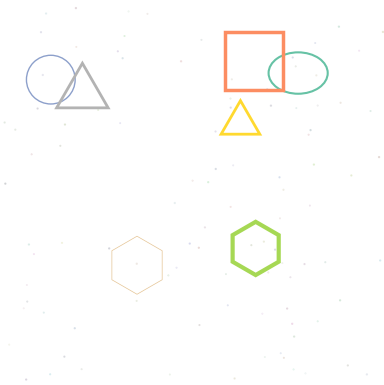[{"shape": "oval", "thickness": 1.5, "radius": 0.38, "center": [0.774, 0.81]}, {"shape": "square", "thickness": 2.5, "radius": 0.38, "center": [0.66, 0.841]}, {"shape": "circle", "thickness": 1, "radius": 0.32, "center": [0.132, 0.793]}, {"shape": "hexagon", "thickness": 3, "radius": 0.35, "center": [0.664, 0.355]}, {"shape": "triangle", "thickness": 2, "radius": 0.29, "center": [0.625, 0.68]}, {"shape": "hexagon", "thickness": 0.5, "radius": 0.38, "center": [0.356, 0.311]}, {"shape": "triangle", "thickness": 2, "radius": 0.39, "center": [0.214, 0.758]}]